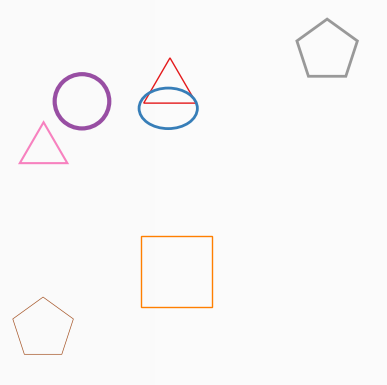[{"shape": "triangle", "thickness": 1, "radius": 0.39, "center": [0.439, 0.771]}, {"shape": "oval", "thickness": 2, "radius": 0.38, "center": [0.434, 0.719]}, {"shape": "circle", "thickness": 3, "radius": 0.35, "center": [0.212, 0.737]}, {"shape": "square", "thickness": 1, "radius": 0.45, "center": [0.455, 0.295]}, {"shape": "pentagon", "thickness": 0.5, "radius": 0.41, "center": [0.111, 0.146]}, {"shape": "triangle", "thickness": 1.5, "radius": 0.35, "center": [0.112, 0.612]}, {"shape": "pentagon", "thickness": 2, "radius": 0.41, "center": [0.844, 0.868]}]